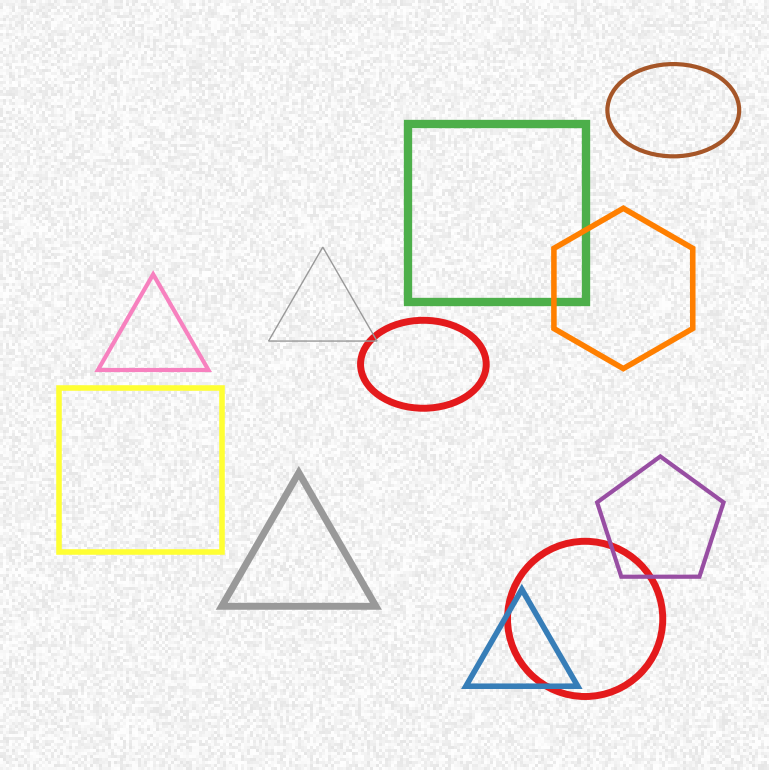[{"shape": "circle", "thickness": 2.5, "radius": 0.5, "center": [0.76, 0.196]}, {"shape": "oval", "thickness": 2.5, "radius": 0.41, "center": [0.55, 0.527]}, {"shape": "triangle", "thickness": 2, "radius": 0.42, "center": [0.678, 0.151]}, {"shape": "square", "thickness": 3, "radius": 0.58, "center": [0.645, 0.724]}, {"shape": "pentagon", "thickness": 1.5, "radius": 0.43, "center": [0.858, 0.321]}, {"shape": "hexagon", "thickness": 2, "radius": 0.52, "center": [0.81, 0.625]}, {"shape": "square", "thickness": 2, "radius": 0.53, "center": [0.182, 0.39]}, {"shape": "oval", "thickness": 1.5, "radius": 0.43, "center": [0.874, 0.857]}, {"shape": "triangle", "thickness": 1.5, "radius": 0.41, "center": [0.199, 0.561]}, {"shape": "triangle", "thickness": 0.5, "radius": 0.41, "center": [0.419, 0.598]}, {"shape": "triangle", "thickness": 2.5, "radius": 0.58, "center": [0.388, 0.27]}]